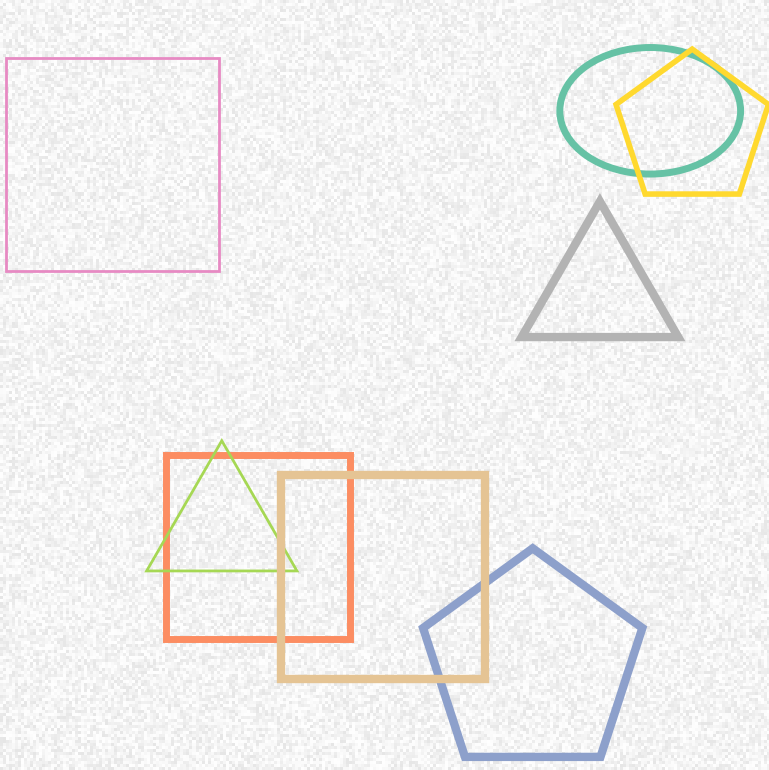[{"shape": "oval", "thickness": 2.5, "radius": 0.59, "center": [0.844, 0.856]}, {"shape": "square", "thickness": 2.5, "radius": 0.6, "center": [0.335, 0.289]}, {"shape": "pentagon", "thickness": 3, "radius": 0.75, "center": [0.692, 0.138]}, {"shape": "square", "thickness": 1, "radius": 0.69, "center": [0.146, 0.787]}, {"shape": "triangle", "thickness": 1, "radius": 0.56, "center": [0.288, 0.315]}, {"shape": "pentagon", "thickness": 2, "radius": 0.52, "center": [0.899, 0.832]}, {"shape": "square", "thickness": 3, "radius": 0.66, "center": [0.497, 0.25]}, {"shape": "triangle", "thickness": 3, "radius": 0.59, "center": [0.779, 0.621]}]